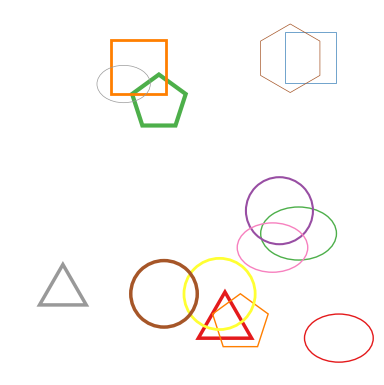[{"shape": "triangle", "thickness": 2.5, "radius": 0.4, "center": [0.584, 0.162]}, {"shape": "oval", "thickness": 1, "radius": 0.45, "center": [0.88, 0.122]}, {"shape": "square", "thickness": 0.5, "radius": 0.33, "center": [0.807, 0.851]}, {"shape": "pentagon", "thickness": 3, "radius": 0.37, "center": [0.413, 0.733]}, {"shape": "oval", "thickness": 1, "radius": 0.49, "center": [0.776, 0.393]}, {"shape": "circle", "thickness": 1.5, "radius": 0.44, "center": [0.726, 0.453]}, {"shape": "square", "thickness": 2, "radius": 0.35, "center": [0.359, 0.826]}, {"shape": "pentagon", "thickness": 1, "radius": 0.38, "center": [0.624, 0.161]}, {"shape": "circle", "thickness": 2, "radius": 0.46, "center": [0.57, 0.236]}, {"shape": "hexagon", "thickness": 0.5, "radius": 0.45, "center": [0.754, 0.849]}, {"shape": "circle", "thickness": 2.5, "radius": 0.43, "center": [0.426, 0.237]}, {"shape": "oval", "thickness": 1, "radius": 0.46, "center": [0.708, 0.357]}, {"shape": "oval", "thickness": 0.5, "radius": 0.35, "center": [0.321, 0.782]}, {"shape": "triangle", "thickness": 2.5, "radius": 0.35, "center": [0.163, 0.243]}]